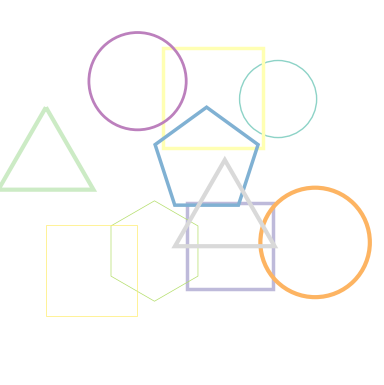[{"shape": "circle", "thickness": 1, "radius": 0.5, "center": [0.722, 0.743]}, {"shape": "square", "thickness": 2.5, "radius": 0.65, "center": [0.554, 0.745]}, {"shape": "square", "thickness": 2.5, "radius": 0.56, "center": [0.597, 0.361]}, {"shape": "pentagon", "thickness": 2.5, "radius": 0.7, "center": [0.537, 0.581]}, {"shape": "circle", "thickness": 3, "radius": 0.71, "center": [0.818, 0.37]}, {"shape": "hexagon", "thickness": 0.5, "radius": 0.65, "center": [0.401, 0.348]}, {"shape": "triangle", "thickness": 3, "radius": 0.75, "center": [0.584, 0.435]}, {"shape": "circle", "thickness": 2, "radius": 0.63, "center": [0.357, 0.789]}, {"shape": "triangle", "thickness": 3, "radius": 0.71, "center": [0.119, 0.579]}, {"shape": "square", "thickness": 0.5, "radius": 0.59, "center": [0.238, 0.297]}]